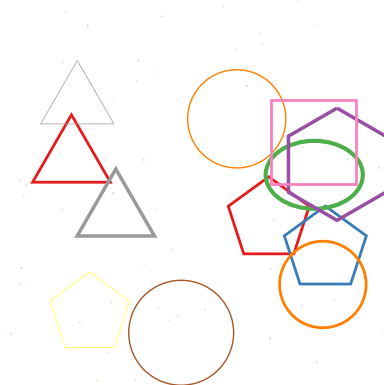[{"shape": "triangle", "thickness": 2, "radius": 0.58, "center": [0.186, 0.585]}, {"shape": "pentagon", "thickness": 2, "radius": 0.55, "center": [0.698, 0.43]}, {"shape": "pentagon", "thickness": 2, "radius": 0.56, "center": [0.845, 0.353]}, {"shape": "oval", "thickness": 3, "radius": 0.63, "center": [0.816, 0.546]}, {"shape": "hexagon", "thickness": 2.5, "radius": 0.73, "center": [0.875, 0.573]}, {"shape": "circle", "thickness": 1, "radius": 0.64, "center": [0.615, 0.691]}, {"shape": "circle", "thickness": 2, "radius": 0.56, "center": [0.839, 0.261]}, {"shape": "pentagon", "thickness": 0.5, "radius": 0.54, "center": [0.233, 0.185]}, {"shape": "circle", "thickness": 1, "radius": 0.68, "center": [0.471, 0.136]}, {"shape": "square", "thickness": 2, "radius": 0.55, "center": [0.814, 0.63]}, {"shape": "triangle", "thickness": 2.5, "radius": 0.58, "center": [0.301, 0.445]}, {"shape": "triangle", "thickness": 0.5, "radius": 0.55, "center": [0.201, 0.733]}]